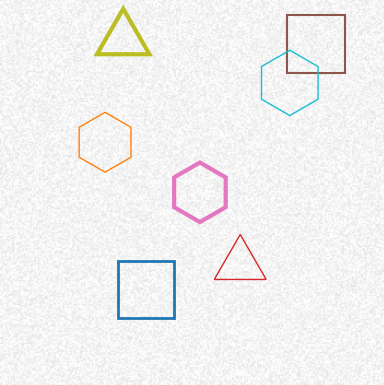[{"shape": "square", "thickness": 2, "radius": 0.37, "center": [0.379, 0.249]}, {"shape": "hexagon", "thickness": 1, "radius": 0.39, "center": [0.273, 0.631]}, {"shape": "triangle", "thickness": 1, "radius": 0.39, "center": [0.624, 0.313]}, {"shape": "square", "thickness": 1.5, "radius": 0.37, "center": [0.821, 0.886]}, {"shape": "hexagon", "thickness": 3, "radius": 0.39, "center": [0.519, 0.501]}, {"shape": "triangle", "thickness": 3, "radius": 0.39, "center": [0.32, 0.898]}, {"shape": "hexagon", "thickness": 1, "radius": 0.42, "center": [0.753, 0.785]}]